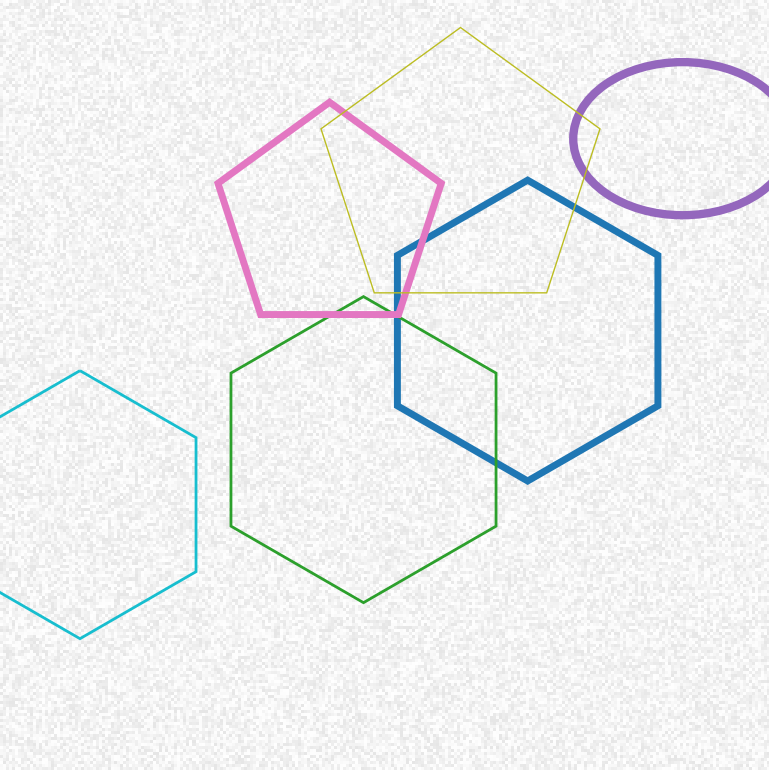[{"shape": "hexagon", "thickness": 2.5, "radius": 0.98, "center": [0.685, 0.571]}, {"shape": "hexagon", "thickness": 1, "radius": 0.99, "center": [0.472, 0.416]}, {"shape": "oval", "thickness": 3, "radius": 0.71, "center": [0.886, 0.82]}, {"shape": "pentagon", "thickness": 2.5, "radius": 0.76, "center": [0.428, 0.715]}, {"shape": "pentagon", "thickness": 0.5, "radius": 0.95, "center": [0.598, 0.774]}, {"shape": "hexagon", "thickness": 1, "radius": 0.87, "center": [0.104, 0.345]}]